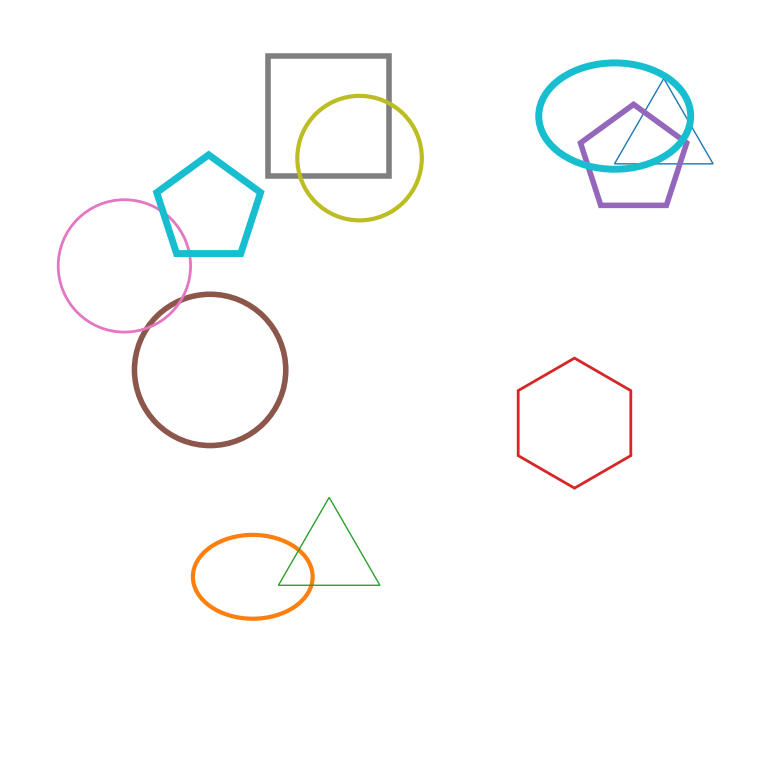[{"shape": "triangle", "thickness": 0.5, "radius": 0.37, "center": [0.862, 0.824]}, {"shape": "oval", "thickness": 1.5, "radius": 0.39, "center": [0.328, 0.251]}, {"shape": "triangle", "thickness": 0.5, "radius": 0.38, "center": [0.428, 0.278]}, {"shape": "hexagon", "thickness": 1, "radius": 0.42, "center": [0.746, 0.45]}, {"shape": "pentagon", "thickness": 2, "radius": 0.36, "center": [0.823, 0.792]}, {"shape": "circle", "thickness": 2, "radius": 0.49, "center": [0.273, 0.52]}, {"shape": "circle", "thickness": 1, "radius": 0.43, "center": [0.162, 0.655]}, {"shape": "square", "thickness": 2, "radius": 0.39, "center": [0.427, 0.849]}, {"shape": "circle", "thickness": 1.5, "radius": 0.4, "center": [0.467, 0.795]}, {"shape": "oval", "thickness": 2.5, "radius": 0.49, "center": [0.798, 0.849]}, {"shape": "pentagon", "thickness": 2.5, "radius": 0.35, "center": [0.271, 0.728]}]